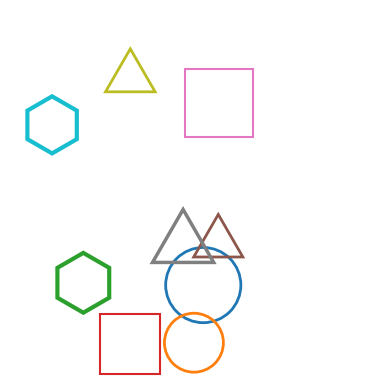[{"shape": "circle", "thickness": 2, "radius": 0.49, "center": [0.528, 0.26]}, {"shape": "circle", "thickness": 2, "radius": 0.38, "center": [0.504, 0.11]}, {"shape": "hexagon", "thickness": 3, "radius": 0.39, "center": [0.216, 0.265]}, {"shape": "square", "thickness": 1.5, "radius": 0.39, "center": [0.337, 0.107]}, {"shape": "triangle", "thickness": 2, "radius": 0.37, "center": [0.567, 0.369]}, {"shape": "square", "thickness": 1.5, "radius": 0.44, "center": [0.569, 0.733]}, {"shape": "triangle", "thickness": 2.5, "radius": 0.46, "center": [0.476, 0.364]}, {"shape": "triangle", "thickness": 2, "radius": 0.37, "center": [0.338, 0.799]}, {"shape": "hexagon", "thickness": 3, "radius": 0.37, "center": [0.135, 0.676]}]